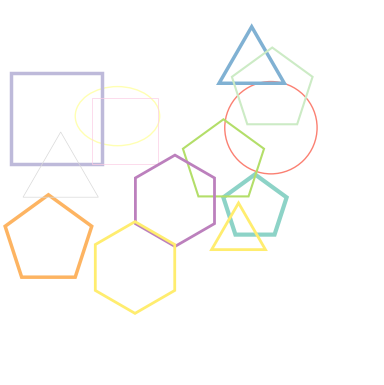[{"shape": "pentagon", "thickness": 3, "radius": 0.43, "center": [0.662, 0.461]}, {"shape": "oval", "thickness": 1, "radius": 0.55, "center": [0.305, 0.698]}, {"shape": "square", "thickness": 2.5, "radius": 0.59, "center": [0.147, 0.692]}, {"shape": "circle", "thickness": 1, "radius": 0.6, "center": [0.704, 0.668]}, {"shape": "triangle", "thickness": 2.5, "radius": 0.49, "center": [0.654, 0.833]}, {"shape": "pentagon", "thickness": 2.5, "radius": 0.59, "center": [0.126, 0.376]}, {"shape": "pentagon", "thickness": 1.5, "radius": 0.55, "center": [0.58, 0.579]}, {"shape": "square", "thickness": 0.5, "radius": 0.43, "center": [0.324, 0.66]}, {"shape": "triangle", "thickness": 0.5, "radius": 0.56, "center": [0.158, 0.544]}, {"shape": "hexagon", "thickness": 2, "radius": 0.59, "center": [0.454, 0.478]}, {"shape": "pentagon", "thickness": 1.5, "radius": 0.55, "center": [0.707, 0.766]}, {"shape": "triangle", "thickness": 2, "radius": 0.4, "center": [0.62, 0.392]}, {"shape": "hexagon", "thickness": 2, "radius": 0.6, "center": [0.351, 0.305]}]